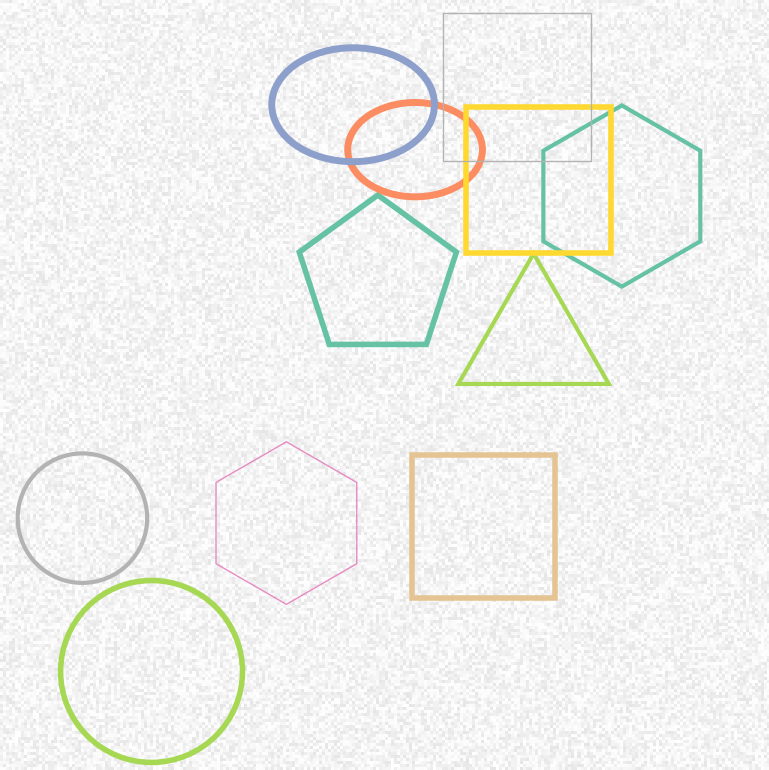[{"shape": "hexagon", "thickness": 1.5, "radius": 0.59, "center": [0.808, 0.745]}, {"shape": "pentagon", "thickness": 2, "radius": 0.54, "center": [0.491, 0.639]}, {"shape": "oval", "thickness": 2.5, "radius": 0.44, "center": [0.539, 0.806]}, {"shape": "oval", "thickness": 2.5, "radius": 0.53, "center": [0.459, 0.864]}, {"shape": "hexagon", "thickness": 0.5, "radius": 0.53, "center": [0.372, 0.321]}, {"shape": "circle", "thickness": 2, "radius": 0.59, "center": [0.197, 0.128]}, {"shape": "triangle", "thickness": 1.5, "radius": 0.56, "center": [0.693, 0.558]}, {"shape": "square", "thickness": 2, "radius": 0.47, "center": [0.699, 0.767]}, {"shape": "square", "thickness": 2, "radius": 0.46, "center": [0.628, 0.316]}, {"shape": "circle", "thickness": 1.5, "radius": 0.42, "center": [0.107, 0.327]}, {"shape": "square", "thickness": 0.5, "radius": 0.48, "center": [0.672, 0.887]}]